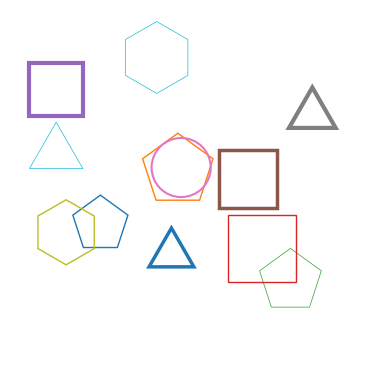[{"shape": "pentagon", "thickness": 1, "radius": 0.38, "center": [0.261, 0.418]}, {"shape": "triangle", "thickness": 2.5, "radius": 0.34, "center": [0.445, 0.34]}, {"shape": "pentagon", "thickness": 1, "radius": 0.48, "center": [0.462, 0.558]}, {"shape": "pentagon", "thickness": 0.5, "radius": 0.42, "center": [0.754, 0.27]}, {"shape": "square", "thickness": 1, "radius": 0.44, "center": [0.681, 0.354]}, {"shape": "square", "thickness": 3, "radius": 0.35, "center": [0.146, 0.768]}, {"shape": "square", "thickness": 2.5, "radius": 0.38, "center": [0.645, 0.536]}, {"shape": "circle", "thickness": 1.5, "radius": 0.38, "center": [0.471, 0.565]}, {"shape": "triangle", "thickness": 3, "radius": 0.35, "center": [0.811, 0.703]}, {"shape": "hexagon", "thickness": 1, "radius": 0.42, "center": [0.172, 0.397]}, {"shape": "hexagon", "thickness": 0.5, "radius": 0.47, "center": [0.407, 0.851]}, {"shape": "triangle", "thickness": 0.5, "radius": 0.4, "center": [0.146, 0.602]}]